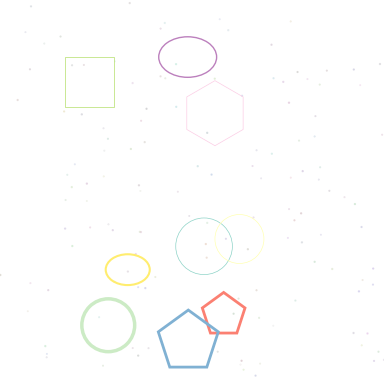[{"shape": "circle", "thickness": 0.5, "radius": 0.37, "center": [0.53, 0.36]}, {"shape": "circle", "thickness": 0.5, "radius": 0.32, "center": [0.622, 0.379]}, {"shape": "pentagon", "thickness": 2, "radius": 0.29, "center": [0.581, 0.182]}, {"shape": "pentagon", "thickness": 2, "radius": 0.41, "center": [0.489, 0.113]}, {"shape": "square", "thickness": 0.5, "radius": 0.32, "center": [0.232, 0.788]}, {"shape": "hexagon", "thickness": 0.5, "radius": 0.42, "center": [0.558, 0.706]}, {"shape": "oval", "thickness": 1, "radius": 0.38, "center": [0.487, 0.852]}, {"shape": "circle", "thickness": 2.5, "radius": 0.34, "center": [0.281, 0.155]}, {"shape": "oval", "thickness": 1.5, "radius": 0.29, "center": [0.332, 0.3]}]